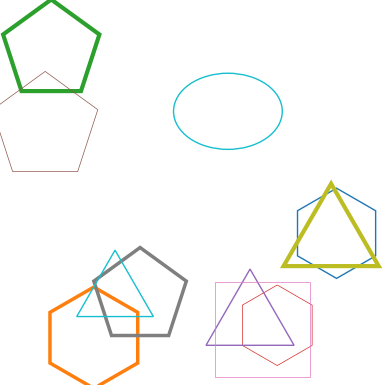[{"shape": "hexagon", "thickness": 1, "radius": 0.59, "center": [0.874, 0.394]}, {"shape": "hexagon", "thickness": 2.5, "radius": 0.66, "center": [0.244, 0.123]}, {"shape": "pentagon", "thickness": 3, "radius": 0.66, "center": [0.133, 0.87]}, {"shape": "hexagon", "thickness": 0.5, "radius": 0.52, "center": [0.72, 0.155]}, {"shape": "triangle", "thickness": 1, "radius": 0.66, "center": [0.649, 0.169]}, {"shape": "pentagon", "thickness": 0.5, "radius": 0.72, "center": [0.117, 0.671]}, {"shape": "square", "thickness": 0.5, "radius": 0.62, "center": [0.682, 0.144]}, {"shape": "pentagon", "thickness": 2.5, "radius": 0.63, "center": [0.364, 0.231]}, {"shape": "triangle", "thickness": 3, "radius": 0.71, "center": [0.86, 0.38]}, {"shape": "triangle", "thickness": 1, "radius": 0.57, "center": [0.299, 0.235]}, {"shape": "oval", "thickness": 1, "radius": 0.71, "center": [0.592, 0.711]}]